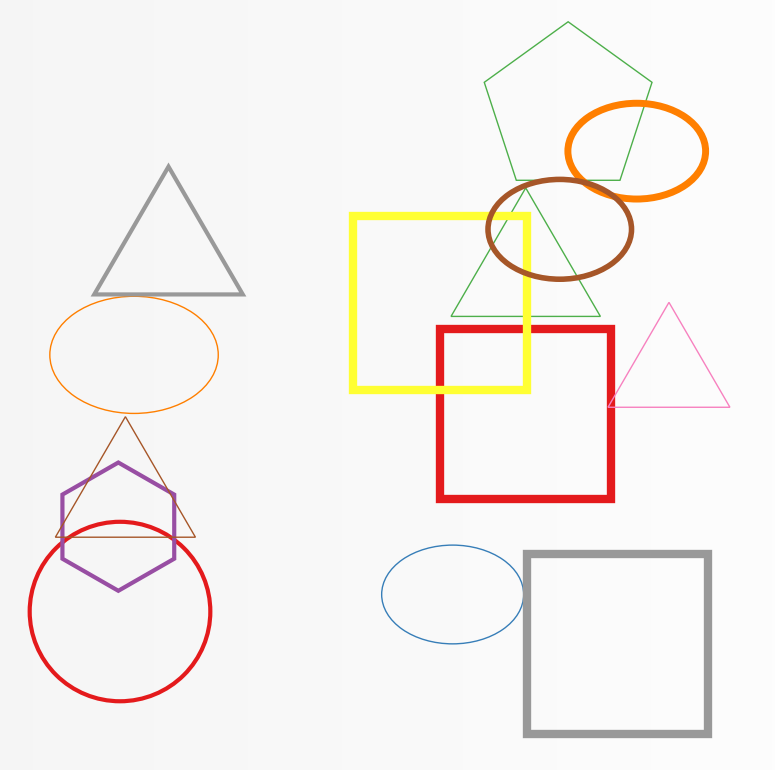[{"shape": "circle", "thickness": 1.5, "radius": 0.58, "center": [0.155, 0.206]}, {"shape": "square", "thickness": 3, "radius": 0.55, "center": [0.678, 0.462]}, {"shape": "oval", "thickness": 0.5, "radius": 0.46, "center": [0.584, 0.228]}, {"shape": "pentagon", "thickness": 0.5, "radius": 0.57, "center": [0.733, 0.858]}, {"shape": "triangle", "thickness": 0.5, "radius": 0.56, "center": [0.678, 0.645]}, {"shape": "hexagon", "thickness": 1.5, "radius": 0.42, "center": [0.153, 0.316]}, {"shape": "oval", "thickness": 2.5, "radius": 0.44, "center": [0.822, 0.804]}, {"shape": "oval", "thickness": 0.5, "radius": 0.54, "center": [0.173, 0.539]}, {"shape": "square", "thickness": 3, "radius": 0.56, "center": [0.568, 0.607]}, {"shape": "triangle", "thickness": 0.5, "radius": 0.52, "center": [0.162, 0.354]}, {"shape": "oval", "thickness": 2, "radius": 0.46, "center": [0.722, 0.702]}, {"shape": "triangle", "thickness": 0.5, "radius": 0.45, "center": [0.863, 0.516]}, {"shape": "square", "thickness": 3, "radius": 0.58, "center": [0.797, 0.164]}, {"shape": "triangle", "thickness": 1.5, "radius": 0.55, "center": [0.217, 0.673]}]